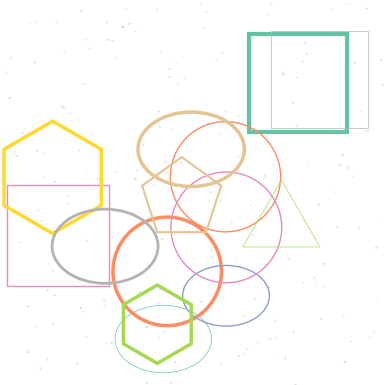[{"shape": "square", "thickness": 3, "radius": 0.64, "center": [0.774, 0.785]}, {"shape": "oval", "thickness": 0.5, "radius": 0.63, "center": [0.424, 0.119]}, {"shape": "circle", "thickness": 1, "radius": 0.72, "center": [0.586, 0.541]}, {"shape": "circle", "thickness": 2.5, "radius": 0.7, "center": [0.434, 0.295]}, {"shape": "oval", "thickness": 1, "radius": 0.56, "center": [0.587, 0.232]}, {"shape": "square", "thickness": 1, "radius": 0.66, "center": [0.15, 0.388]}, {"shape": "circle", "thickness": 1, "radius": 0.72, "center": [0.588, 0.409]}, {"shape": "triangle", "thickness": 0.5, "radius": 0.58, "center": [0.731, 0.416]}, {"shape": "hexagon", "thickness": 2.5, "radius": 0.51, "center": [0.409, 0.158]}, {"shape": "hexagon", "thickness": 2.5, "radius": 0.73, "center": [0.137, 0.539]}, {"shape": "pentagon", "thickness": 1.5, "radius": 0.54, "center": [0.472, 0.484]}, {"shape": "oval", "thickness": 2.5, "radius": 0.69, "center": [0.497, 0.612]}, {"shape": "oval", "thickness": 2, "radius": 0.69, "center": [0.273, 0.36]}, {"shape": "square", "thickness": 0.5, "radius": 0.63, "center": [0.83, 0.794]}]